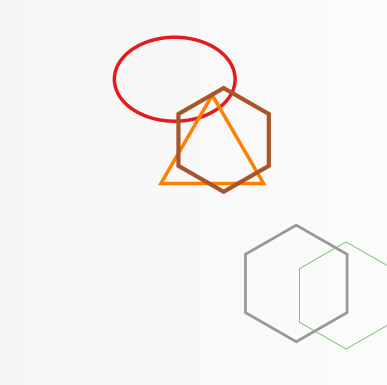[{"shape": "oval", "thickness": 2.5, "radius": 0.78, "center": [0.451, 0.794]}, {"shape": "hexagon", "thickness": 0.5, "radius": 0.7, "center": [0.893, 0.233]}, {"shape": "triangle", "thickness": 2.5, "radius": 0.77, "center": [0.548, 0.6]}, {"shape": "hexagon", "thickness": 3, "radius": 0.67, "center": [0.577, 0.637]}, {"shape": "hexagon", "thickness": 2, "radius": 0.76, "center": [0.765, 0.264]}]